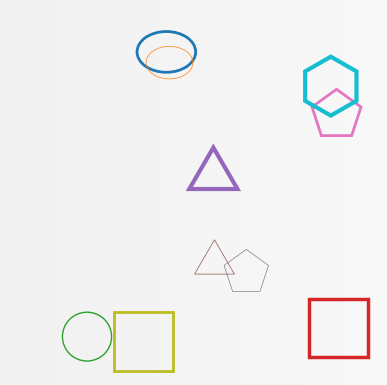[{"shape": "oval", "thickness": 2, "radius": 0.38, "center": [0.429, 0.865]}, {"shape": "oval", "thickness": 0.5, "radius": 0.3, "center": [0.437, 0.837]}, {"shape": "circle", "thickness": 1, "radius": 0.32, "center": [0.225, 0.126]}, {"shape": "square", "thickness": 2.5, "radius": 0.38, "center": [0.873, 0.148]}, {"shape": "triangle", "thickness": 3, "radius": 0.36, "center": [0.551, 0.545]}, {"shape": "triangle", "thickness": 0.5, "radius": 0.3, "center": [0.553, 0.318]}, {"shape": "pentagon", "thickness": 2, "radius": 0.33, "center": [0.868, 0.702]}, {"shape": "pentagon", "thickness": 0.5, "radius": 0.3, "center": [0.636, 0.292]}, {"shape": "square", "thickness": 2, "radius": 0.38, "center": [0.37, 0.113]}, {"shape": "hexagon", "thickness": 3, "radius": 0.38, "center": [0.854, 0.776]}]